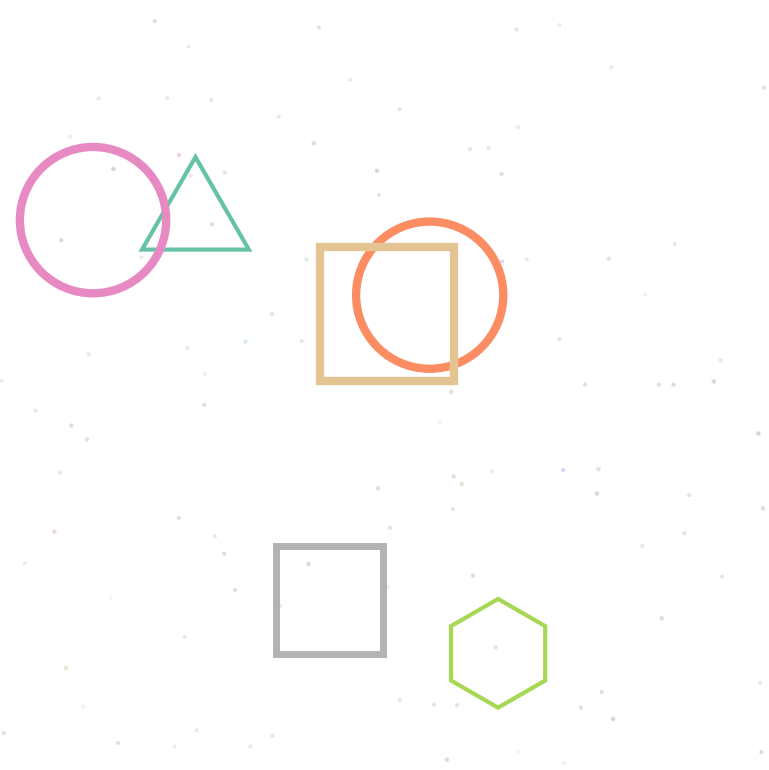[{"shape": "triangle", "thickness": 1.5, "radius": 0.4, "center": [0.254, 0.716]}, {"shape": "circle", "thickness": 3, "radius": 0.48, "center": [0.558, 0.617]}, {"shape": "circle", "thickness": 3, "radius": 0.48, "center": [0.121, 0.714]}, {"shape": "hexagon", "thickness": 1.5, "radius": 0.35, "center": [0.647, 0.152]}, {"shape": "square", "thickness": 3, "radius": 0.44, "center": [0.503, 0.592]}, {"shape": "square", "thickness": 2.5, "radius": 0.35, "center": [0.428, 0.221]}]